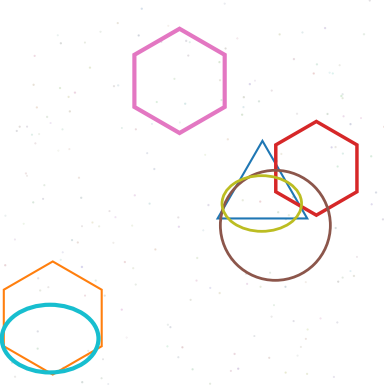[{"shape": "triangle", "thickness": 1.5, "radius": 0.67, "center": [0.682, 0.5]}, {"shape": "hexagon", "thickness": 1.5, "radius": 0.73, "center": [0.137, 0.174]}, {"shape": "hexagon", "thickness": 2.5, "radius": 0.61, "center": [0.822, 0.563]}, {"shape": "circle", "thickness": 2, "radius": 0.71, "center": [0.715, 0.415]}, {"shape": "hexagon", "thickness": 3, "radius": 0.68, "center": [0.466, 0.79]}, {"shape": "oval", "thickness": 2, "radius": 0.52, "center": [0.68, 0.471]}, {"shape": "oval", "thickness": 3, "radius": 0.63, "center": [0.13, 0.121]}]